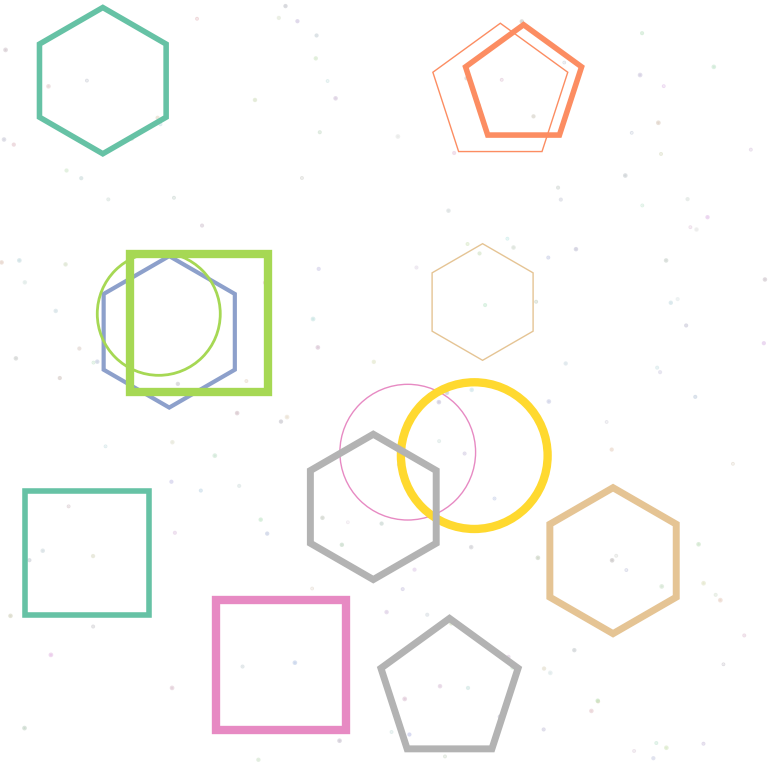[{"shape": "hexagon", "thickness": 2, "radius": 0.47, "center": [0.134, 0.895]}, {"shape": "square", "thickness": 2, "radius": 0.4, "center": [0.113, 0.282]}, {"shape": "pentagon", "thickness": 2, "radius": 0.4, "center": [0.68, 0.889]}, {"shape": "pentagon", "thickness": 0.5, "radius": 0.46, "center": [0.65, 0.878]}, {"shape": "hexagon", "thickness": 1.5, "radius": 0.49, "center": [0.22, 0.569]}, {"shape": "circle", "thickness": 0.5, "radius": 0.44, "center": [0.53, 0.413]}, {"shape": "square", "thickness": 3, "radius": 0.42, "center": [0.365, 0.137]}, {"shape": "square", "thickness": 3, "radius": 0.45, "center": [0.258, 0.581]}, {"shape": "circle", "thickness": 1, "radius": 0.4, "center": [0.206, 0.592]}, {"shape": "circle", "thickness": 3, "radius": 0.48, "center": [0.616, 0.408]}, {"shape": "hexagon", "thickness": 0.5, "radius": 0.38, "center": [0.627, 0.608]}, {"shape": "hexagon", "thickness": 2.5, "radius": 0.47, "center": [0.796, 0.272]}, {"shape": "pentagon", "thickness": 2.5, "radius": 0.47, "center": [0.584, 0.103]}, {"shape": "hexagon", "thickness": 2.5, "radius": 0.47, "center": [0.485, 0.342]}]